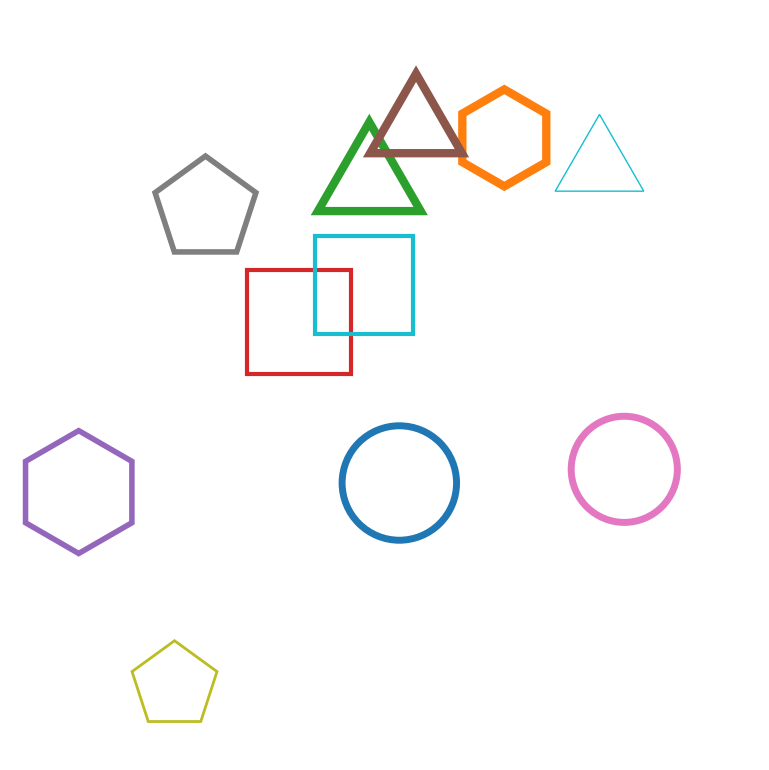[{"shape": "circle", "thickness": 2.5, "radius": 0.37, "center": [0.519, 0.373]}, {"shape": "hexagon", "thickness": 3, "radius": 0.31, "center": [0.655, 0.821]}, {"shape": "triangle", "thickness": 3, "radius": 0.39, "center": [0.48, 0.764]}, {"shape": "square", "thickness": 1.5, "radius": 0.34, "center": [0.388, 0.582]}, {"shape": "hexagon", "thickness": 2, "radius": 0.4, "center": [0.102, 0.361]}, {"shape": "triangle", "thickness": 3, "radius": 0.34, "center": [0.54, 0.835]}, {"shape": "circle", "thickness": 2.5, "radius": 0.34, "center": [0.811, 0.39]}, {"shape": "pentagon", "thickness": 2, "radius": 0.34, "center": [0.267, 0.728]}, {"shape": "pentagon", "thickness": 1, "radius": 0.29, "center": [0.227, 0.11]}, {"shape": "triangle", "thickness": 0.5, "radius": 0.33, "center": [0.779, 0.785]}, {"shape": "square", "thickness": 1.5, "radius": 0.32, "center": [0.473, 0.63]}]